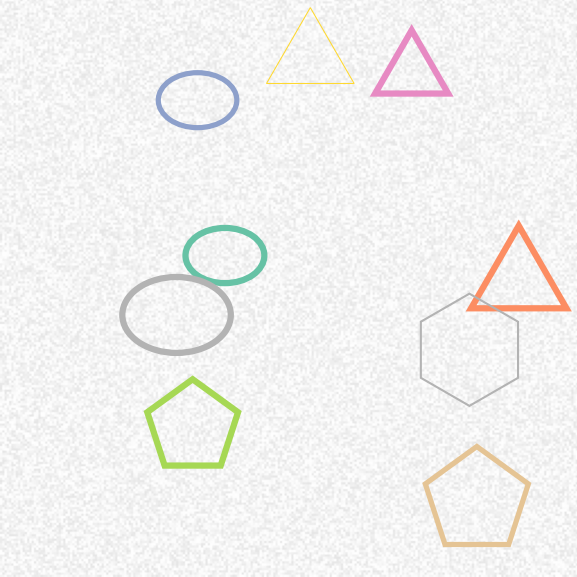[{"shape": "oval", "thickness": 3, "radius": 0.34, "center": [0.389, 0.557]}, {"shape": "triangle", "thickness": 3, "radius": 0.48, "center": [0.898, 0.513]}, {"shape": "oval", "thickness": 2.5, "radius": 0.34, "center": [0.342, 0.826]}, {"shape": "triangle", "thickness": 3, "radius": 0.37, "center": [0.713, 0.874]}, {"shape": "pentagon", "thickness": 3, "radius": 0.41, "center": [0.334, 0.26]}, {"shape": "triangle", "thickness": 0.5, "radius": 0.44, "center": [0.537, 0.898]}, {"shape": "pentagon", "thickness": 2.5, "radius": 0.47, "center": [0.826, 0.132]}, {"shape": "oval", "thickness": 3, "radius": 0.47, "center": [0.306, 0.454]}, {"shape": "hexagon", "thickness": 1, "radius": 0.49, "center": [0.813, 0.393]}]